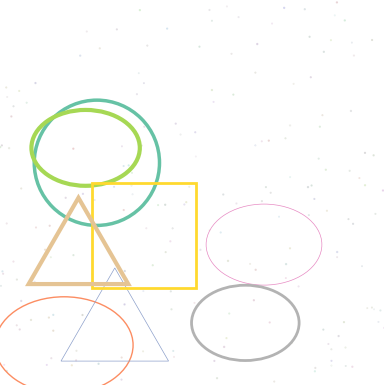[{"shape": "circle", "thickness": 2.5, "radius": 0.81, "center": [0.252, 0.577]}, {"shape": "oval", "thickness": 1, "radius": 0.9, "center": [0.166, 0.104]}, {"shape": "triangle", "thickness": 0.5, "radius": 0.81, "center": [0.298, 0.143]}, {"shape": "oval", "thickness": 0.5, "radius": 0.75, "center": [0.686, 0.365]}, {"shape": "oval", "thickness": 3, "radius": 0.7, "center": [0.222, 0.616]}, {"shape": "square", "thickness": 2, "radius": 0.68, "center": [0.374, 0.389]}, {"shape": "triangle", "thickness": 3, "radius": 0.75, "center": [0.204, 0.337]}, {"shape": "oval", "thickness": 2, "radius": 0.7, "center": [0.637, 0.161]}]